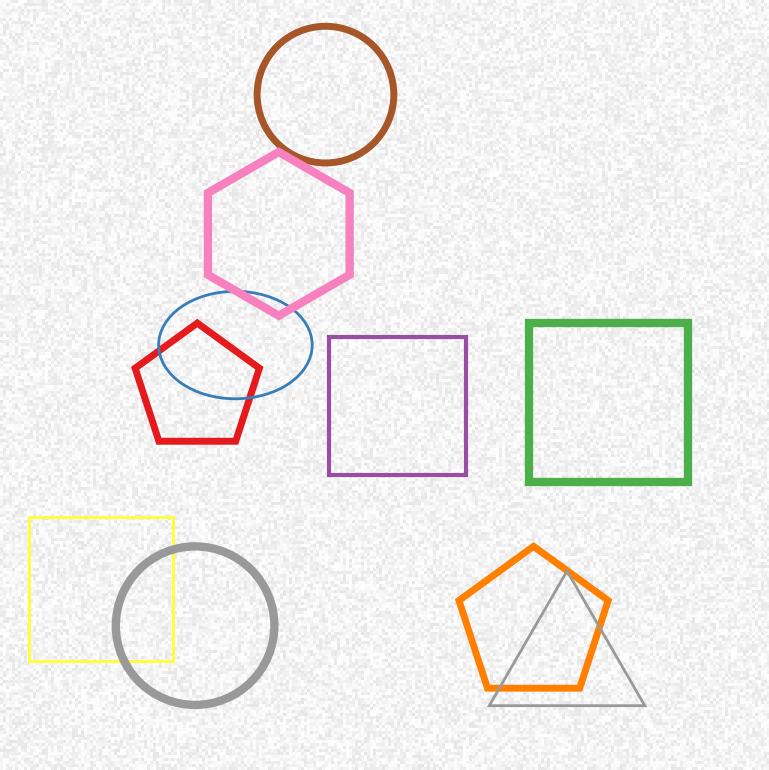[{"shape": "pentagon", "thickness": 2.5, "radius": 0.42, "center": [0.256, 0.496]}, {"shape": "oval", "thickness": 1, "radius": 0.5, "center": [0.306, 0.552]}, {"shape": "square", "thickness": 3, "radius": 0.52, "center": [0.79, 0.477]}, {"shape": "square", "thickness": 1.5, "radius": 0.45, "center": [0.516, 0.473]}, {"shape": "pentagon", "thickness": 2.5, "radius": 0.51, "center": [0.693, 0.189]}, {"shape": "square", "thickness": 1, "radius": 0.47, "center": [0.132, 0.235]}, {"shape": "circle", "thickness": 2.5, "radius": 0.44, "center": [0.423, 0.877]}, {"shape": "hexagon", "thickness": 3, "radius": 0.53, "center": [0.362, 0.696]}, {"shape": "triangle", "thickness": 1, "radius": 0.58, "center": [0.736, 0.142]}, {"shape": "circle", "thickness": 3, "radius": 0.51, "center": [0.253, 0.187]}]